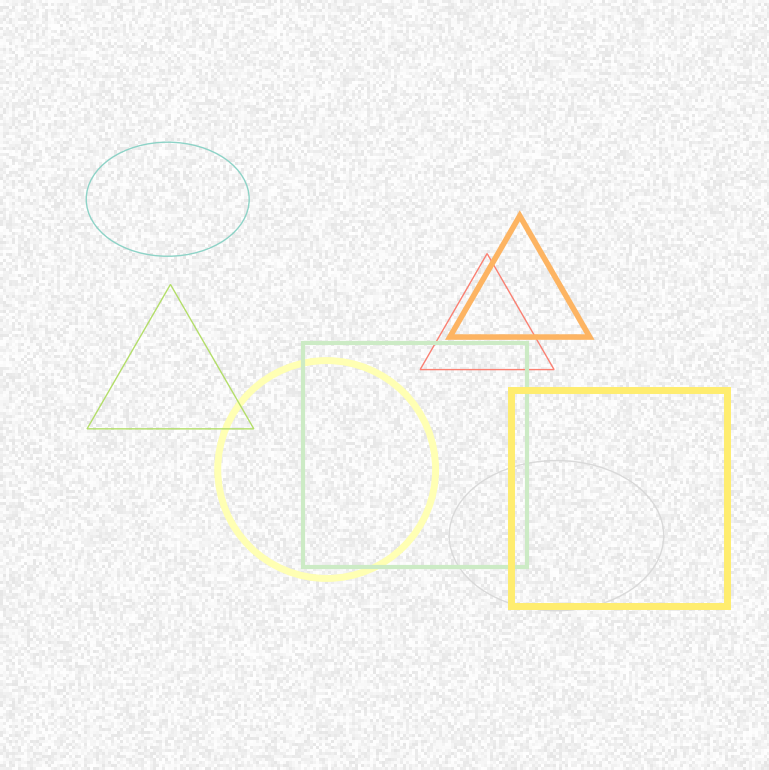[{"shape": "oval", "thickness": 0.5, "radius": 0.53, "center": [0.218, 0.741]}, {"shape": "circle", "thickness": 2.5, "radius": 0.71, "center": [0.424, 0.39]}, {"shape": "triangle", "thickness": 0.5, "radius": 0.5, "center": [0.633, 0.57]}, {"shape": "triangle", "thickness": 2, "radius": 0.52, "center": [0.675, 0.615]}, {"shape": "triangle", "thickness": 0.5, "radius": 0.63, "center": [0.221, 0.506]}, {"shape": "oval", "thickness": 0.5, "radius": 0.7, "center": [0.723, 0.304]}, {"shape": "square", "thickness": 1.5, "radius": 0.73, "center": [0.539, 0.409]}, {"shape": "square", "thickness": 2.5, "radius": 0.7, "center": [0.804, 0.354]}]